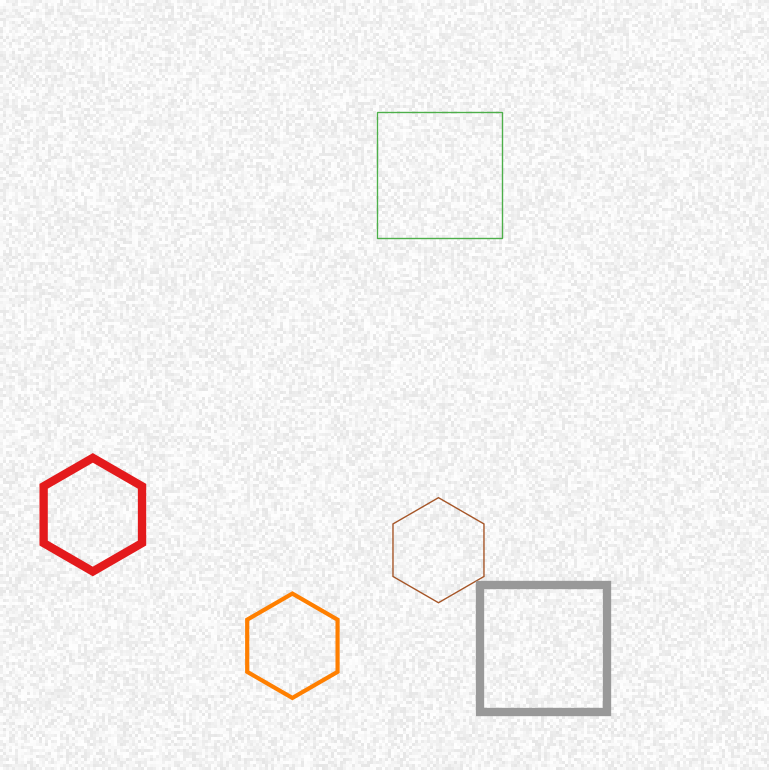[{"shape": "hexagon", "thickness": 3, "radius": 0.37, "center": [0.121, 0.332]}, {"shape": "square", "thickness": 0.5, "radius": 0.41, "center": [0.571, 0.773]}, {"shape": "hexagon", "thickness": 1.5, "radius": 0.34, "center": [0.38, 0.161]}, {"shape": "hexagon", "thickness": 0.5, "radius": 0.34, "center": [0.569, 0.285]}, {"shape": "square", "thickness": 3, "radius": 0.41, "center": [0.706, 0.158]}]